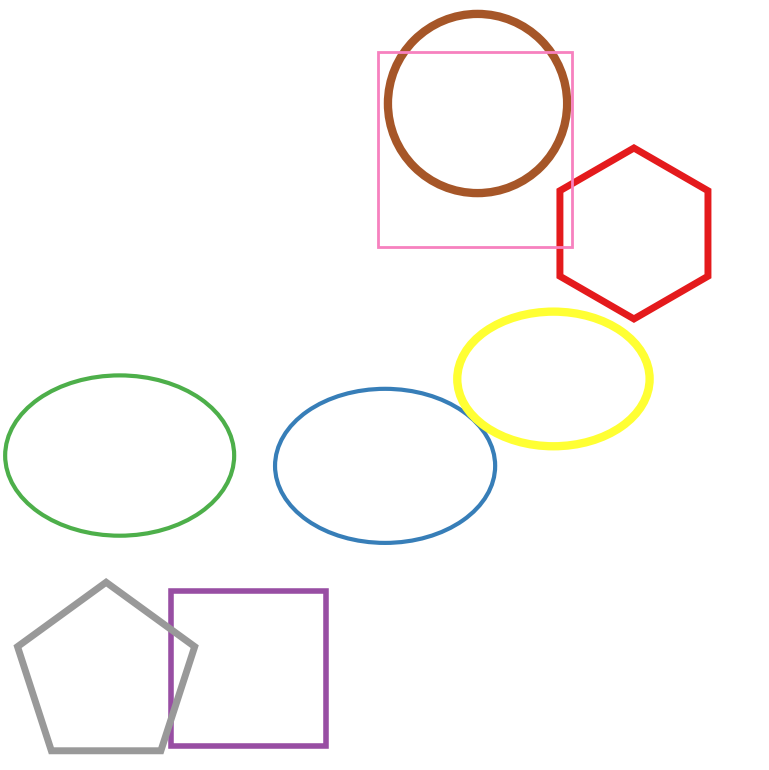[{"shape": "hexagon", "thickness": 2.5, "radius": 0.56, "center": [0.823, 0.697]}, {"shape": "oval", "thickness": 1.5, "radius": 0.71, "center": [0.5, 0.395]}, {"shape": "oval", "thickness": 1.5, "radius": 0.74, "center": [0.155, 0.408]}, {"shape": "square", "thickness": 2, "radius": 0.5, "center": [0.323, 0.132]}, {"shape": "oval", "thickness": 3, "radius": 0.62, "center": [0.719, 0.508]}, {"shape": "circle", "thickness": 3, "radius": 0.58, "center": [0.62, 0.866]}, {"shape": "square", "thickness": 1, "radius": 0.63, "center": [0.617, 0.806]}, {"shape": "pentagon", "thickness": 2.5, "radius": 0.6, "center": [0.138, 0.123]}]